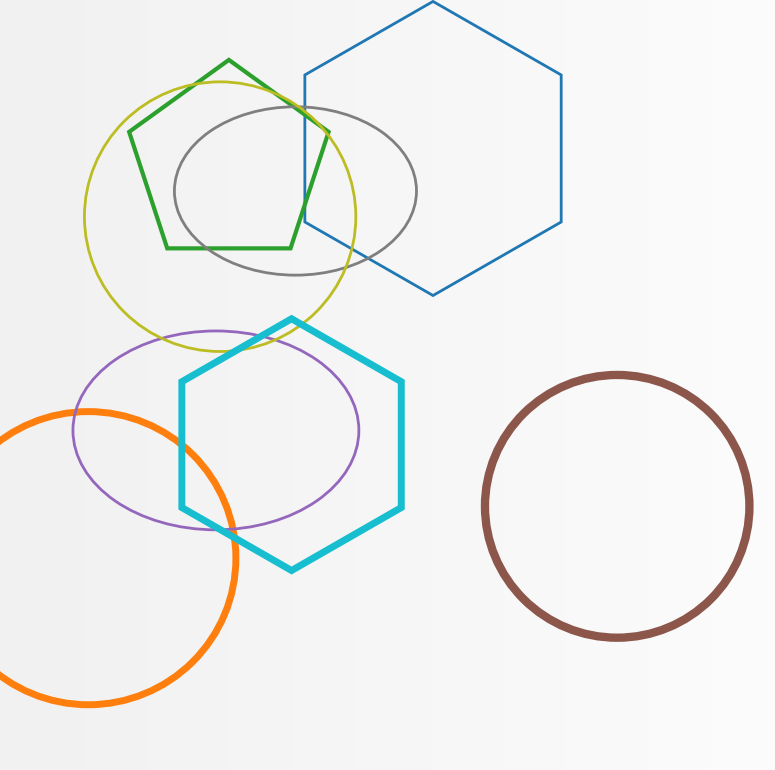[{"shape": "hexagon", "thickness": 1, "radius": 0.95, "center": [0.559, 0.807]}, {"shape": "circle", "thickness": 2.5, "radius": 0.95, "center": [0.114, 0.275]}, {"shape": "pentagon", "thickness": 1.5, "radius": 0.68, "center": [0.295, 0.787]}, {"shape": "oval", "thickness": 1, "radius": 0.92, "center": [0.279, 0.441]}, {"shape": "circle", "thickness": 3, "radius": 0.85, "center": [0.796, 0.342]}, {"shape": "oval", "thickness": 1, "radius": 0.78, "center": [0.381, 0.752]}, {"shape": "circle", "thickness": 1, "radius": 0.88, "center": [0.284, 0.719]}, {"shape": "hexagon", "thickness": 2.5, "radius": 0.82, "center": [0.376, 0.423]}]